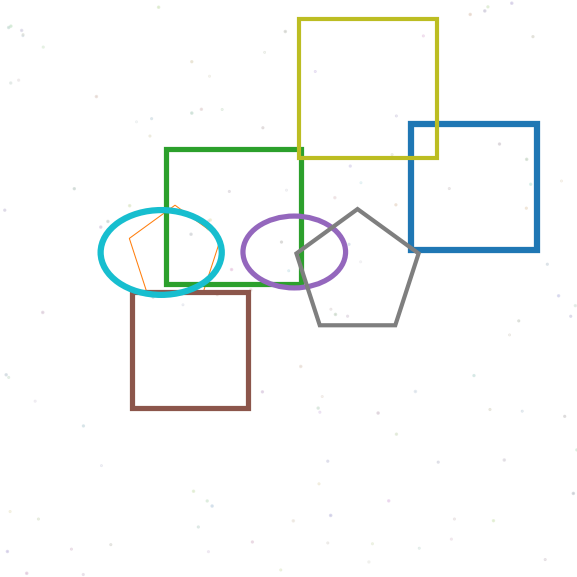[{"shape": "square", "thickness": 3, "radius": 0.54, "center": [0.82, 0.676]}, {"shape": "pentagon", "thickness": 0.5, "radius": 0.42, "center": [0.303, 0.561]}, {"shape": "square", "thickness": 2.5, "radius": 0.58, "center": [0.405, 0.624]}, {"shape": "oval", "thickness": 2.5, "radius": 0.44, "center": [0.51, 0.563]}, {"shape": "square", "thickness": 2.5, "radius": 0.51, "center": [0.329, 0.393]}, {"shape": "pentagon", "thickness": 2, "radius": 0.56, "center": [0.619, 0.526]}, {"shape": "square", "thickness": 2, "radius": 0.6, "center": [0.637, 0.846]}, {"shape": "oval", "thickness": 3, "radius": 0.52, "center": [0.279, 0.562]}]